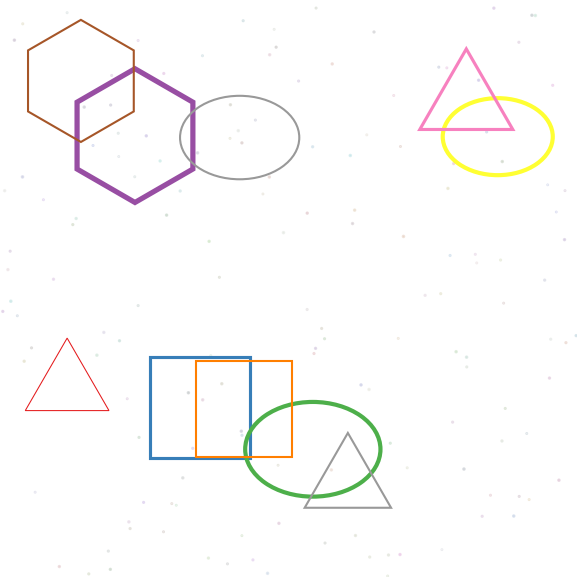[{"shape": "triangle", "thickness": 0.5, "radius": 0.42, "center": [0.116, 0.33]}, {"shape": "square", "thickness": 1.5, "radius": 0.44, "center": [0.346, 0.293]}, {"shape": "oval", "thickness": 2, "radius": 0.59, "center": [0.542, 0.221]}, {"shape": "hexagon", "thickness": 2.5, "radius": 0.58, "center": [0.234, 0.764]}, {"shape": "square", "thickness": 1, "radius": 0.42, "center": [0.423, 0.291]}, {"shape": "oval", "thickness": 2, "radius": 0.48, "center": [0.862, 0.762]}, {"shape": "hexagon", "thickness": 1, "radius": 0.53, "center": [0.14, 0.859]}, {"shape": "triangle", "thickness": 1.5, "radius": 0.46, "center": [0.807, 0.821]}, {"shape": "triangle", "thickness": 1, "radius": 0.43, "center": [0.602, 0.163]}, {"shape": "oval", "thickness": 1, "radius": 0.52, "center": [0.415, 0.761]}]